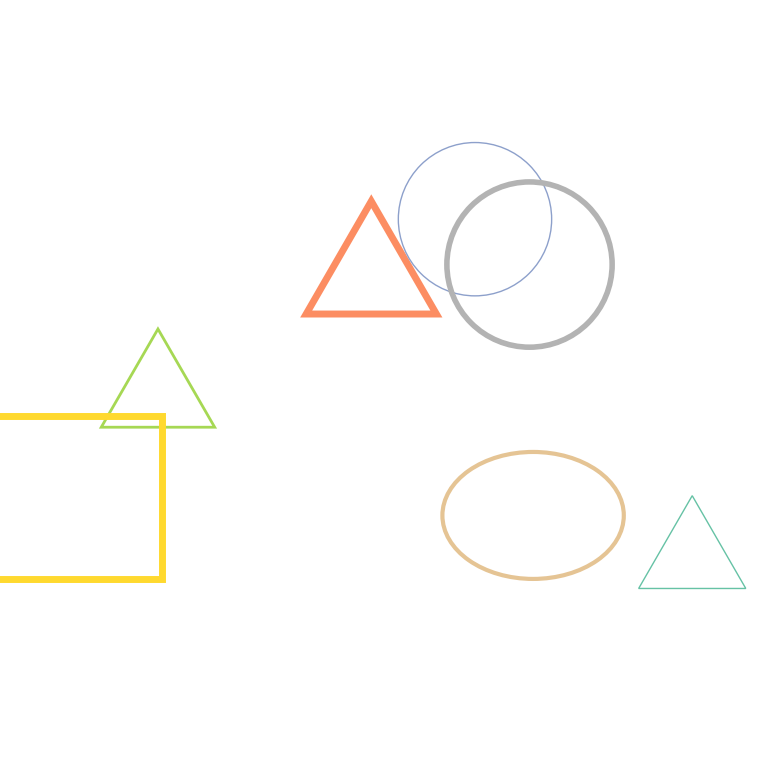[{"shape": "triangle", "thickness": 0.5, "radius": 0.4, "center": [0.899, 0.276]}, {"shape": "triangle", "thickness": 2.5, "radius": 0.49, "center": [0.482, 0.641]}, {"shape": "circle", "thickness": 0.5, "radius": 0.5, "center": [0.617, 0.715]}, {"shape": "triangle", "thickness": 1, "radius": 0.43, "center": [0.205, 0.488]}, {"shape": "square", "thickness": 2.5, "radius": 0.53, "center": [0.104, 0.354]}, {"shape": "oval", "thickness": 1.5, "radius": 0.59, "center": [0.692, 0.331]}, {"shape": "circle", "thickness": 2, "radius": 0.54, "center": [0.688, 0.656]}]